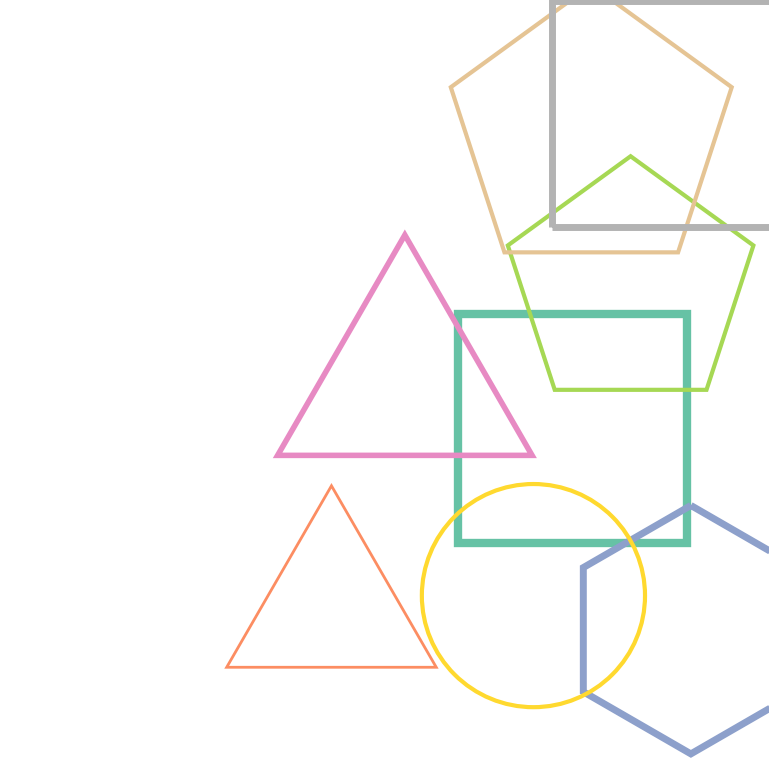[{"shape": "square", "thickness": 3, "radius": 0.74, "center": [0.744, 0.443]}, {"shape": "triangle", "thickness": 1, "radius": 0.79, "center": [0.43, 0.212]}, {"shape": "hexagon", "thickness": 2.5, "radius": 0.81, "center": [0.897, 0.182]}, {"shape": "triangle", "thickness": 2, "radius": 0.95, "center": [0.526, 0.504]}, {"shape": "pentagon", "thickness": 1.5, "radius": 0.84, "center": [0.819, 0.629]}, {"shape": "circle", "thickness": 1.5, "radius": 0.72, "center": [0.693, 0.226]}, {"shape": "pentagon", "thickness": 1.5, "radius": 0.96, "center": [0.768, 0.827]}, {"shape": "square", "thickness": 2.5, "radius": 0.73, "center": [0.864, 0.852]}]